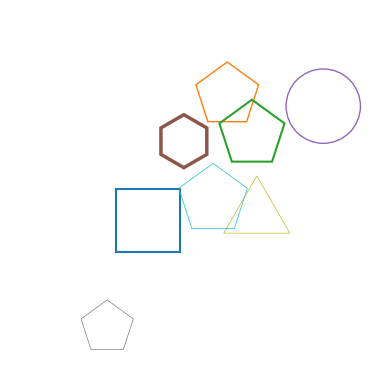[{"shape": "square", "thickness": 1.5, "radius": 0.41, "center": [0.385, 0.427]}, {"shape": "pentagon", "thickness": 1, "radius": 0.43, "center": [0.59, 0.753]}, {"shape": "pentagon", "thickness": 1.5, "radius": 0.44, "center": [0.654, 0.652]}, {"shape": "circle", "thickness": 1, "radius": 0.48, "center": [0.84, 0.724]}, {"shape": "hexagon", "thickness": 2.5, "radius": 0.34, "center": [0.478, 0.633]}, {"shape": "pentagon", "thickness": 0.5, "radius": 0.36, "center": [0.278, 0.15]}, {"shape": "triangle", "thickness": 0.5, "radius": 0.5, "center": [0.667, 0.444]}, {"shape": "pentagon", "thickness": 0.5, "radius": 0.47, "center": [0.553, 0.482]}]